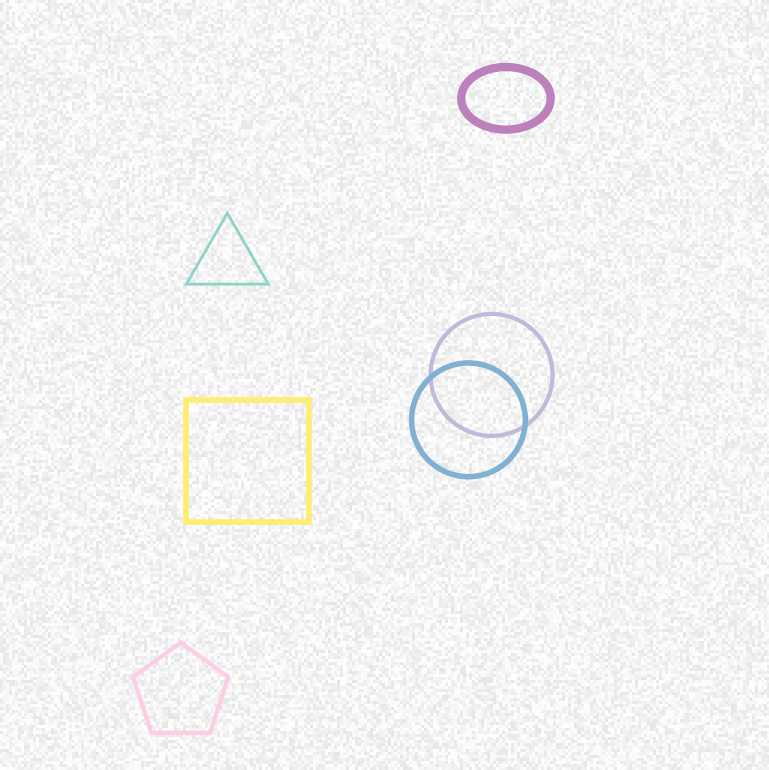[{"shape": "triangle", "thickness": 1, "radius": 0.31, "center": [0.295, 0.662]}, {"shape": "circle", "thickness": 1.5, "radius": 0.4, "center": [0.638, 0.513]}, {"shape": "circle", "thickness": 2, "radius": 0.37, "center": [0.608, 0.455]}, {"shape": "pentagon", "thickness": 1.5, "radius": 0.32, "center": [0.235, 0.101]}, {"shape": "oval", "thickness": 3, "radius": 0.29, "center": [0.657, 0.872]}, {"shape": "square", "thickness": 2, "radius": 0.4, "center": [0.321, 0.402]}]